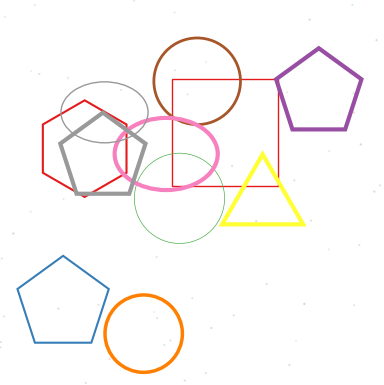[{"shape": "hexagon", "thickness": 1.5, "radius": 0.63, "center": [0.22, 0.614]}, {"shape": "square", "thickness": 1, "radius": 0.69, "center": [0.585, 0.656]}, {"shape": "pentagon", "thickness": 1.5, "radius": 0.62, "center": [0.164, 0.211]}, {"shape": "circle", "thickness": 0.5, "radius": 0.59, "center": [0.466, 0.485]}, {"shape": "pentagon", "thickness": 3, "radius": 0.58, "center": [0.828, 0.758]}, {"shape": "circle", "thickness": 2.5, "radius": 0.5, "center": [0.373, 0.133]}, {"shape": "triangle", "thickness": 3, "radius": 0.61, "center": [0.682, 0.478]}, {"shape": "circle", "thickness": 2, "radius": 0.56, "center": [0.512, 0.789]}, {"shape": "oval", "thickness": 3, "radius": 0.67, "center": [0.432, 0.6]}, {"shape": "oval", "thickness": 1, "radius": 0.57, "center": [0.271, 0.708]}, {"shape": "pentagon", "thickness": 3, "radius": 0.58, "center": [0.267, 0.591]}]